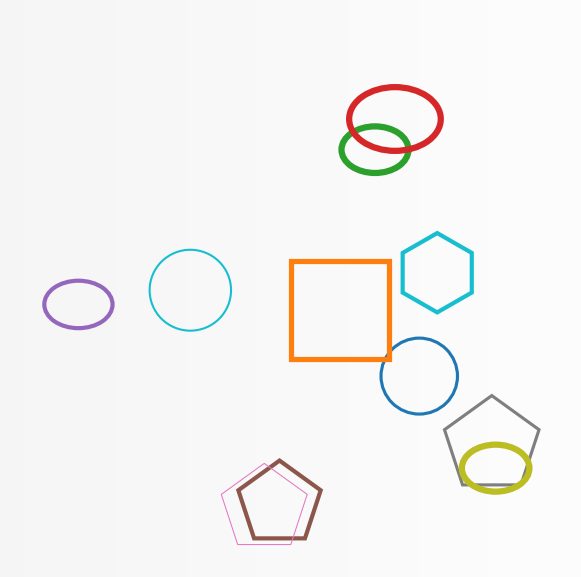[{"shape": "circle", "thickness": 1.5, "radius": 0.33, "center": [0.721, 0.348]}, {"shape": "square", "thickness": 2.5, "radius": 0.42, "center": [0.585, 0.462]}, {"shape": "oval", "thickness": 3, "radius": 0.29, "center": [0.645, 0.74]}, {"shape": "oval", "thickness": 3, "radius": 0.39, "center": [0.68, 0.793]}, {"shape": "oval", "thickness": 2, "radius": 0.29, "center": [0.135, 0.472]}, {"shape": "pentagon", "thickness": 2, "radius": 0.37, "center": [0.481, 0.127]}, {"shape": "pentagon", "thickness": 0.5, "radius": 0.39, "center": [0.455, 0.119]}, {"shape": "pentagon", "thickness": 1.5, "radius": 0.43, "center": [0.846, 0.229]}, {"shape": "oval", "thickness": 3, "radius": 0.29, "center": [0.853, 0.188]}, {"shape": "circle", "thickness": 1, "radius": 0.35, "center": [0.327, 0.497]}, {"shape": "hexagon", "thickness": 2, "radius": 0.34, "center": [0.752, 0.527]}]